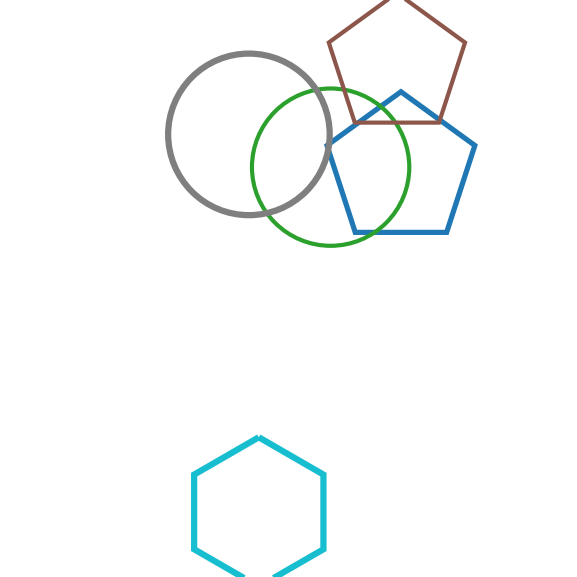[{"shape": "pentagon", "thickness": 2.5, "radius": 0.67, "center": [0.694, 0.706]}, {"shape": "circle", "thickness": 2, "radius": 0.68, "center": [0.573, 0.71]}, {"shape": "pentagon", "thickness": 2, "radius": 0.62, "center": [0.687, 0.887]}, {"shape": "circle", "thickness": 3, "radius": 0.7, "center": [0.431, 0.766]}, {"shape": "hexagon", "thickness": 3, "radius": 0.65, "center": [0.448, 0.113]}]